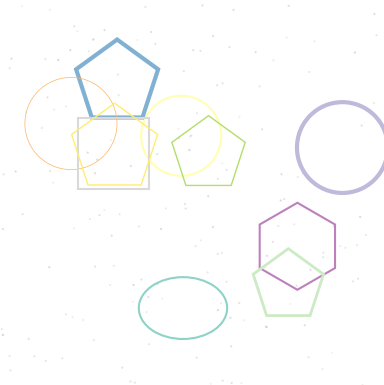[{"shape": "oval", "thickness": 1.5, "radius": 0.57, "center": [0.475, 0.2]}, {"shape": "circle", "thickness": 1.5, "radius": 0.52, "center": [0.471, 0.647]}, {"shape": "circle", "thickness": 3, "radius": 0.59, "center": [0.889, 0.617]}, {"shape": "pentagon", "thickness": 3, "radius": 0.56, "center": [0.304, 0.785]}, {"shape": "circle", "thickness": 0.5, "radius": 0.6, "center": [0.184, 0.679]}, {"shape": "pentagon", "thickness": 1, "radius": 0.5, "center": [0.542, 0.599]}, {"shape": "square", "thickness": 1.5, "radius": 0.46, "center": [0.295, 0.601]}, {"shape": "hexagon", "thickness": 1.5, "radius": 0.57, "center": [0.772, 0.36]}, {"shape": "pentagon", "thickness": 2, "radius": 0.48, "center": [0.749, 0.258]}, {"shape": "pentagon", "thickness": 1, "radius": 0.59, "center": [0.298, 0.615]}]